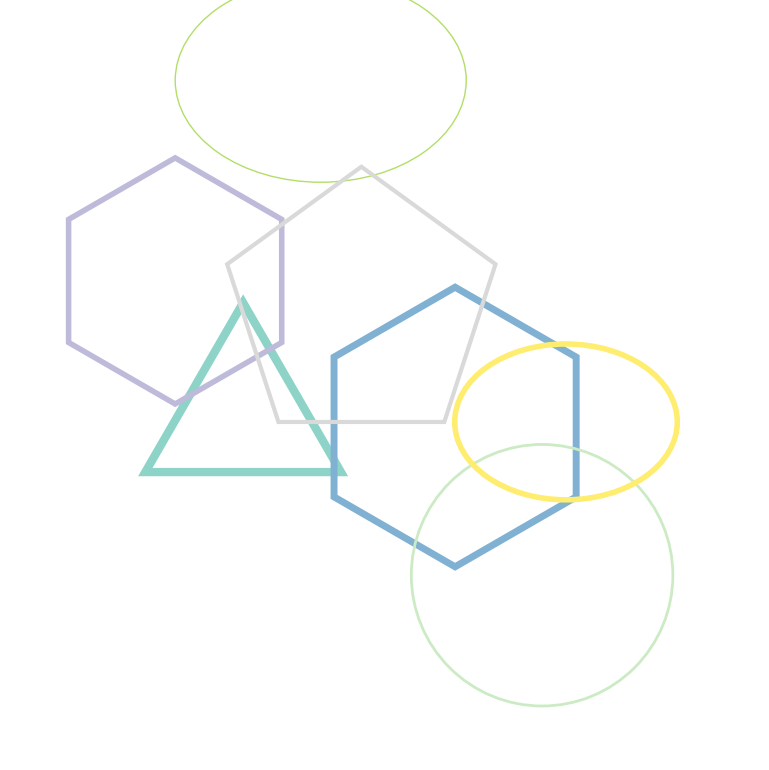[{"shape": "triangle", "thickness": 3, "radius": 0.73, "center": [0.316, 0.46]}, {"shape": "hexagon", "thickness": 2, "radius": 0.8, "center": [0.227, 0.635]}, {"shape": "hexagon", "thickness": 2.5, "radius": 0.91, "center": [0.591, 0.445]}, {"shape": "oval", "thickness": 0.5, "radius": 0.94, "center": [0.417, 0.896]}, {"shape": "pentagon", "thickness": 1.5, "radius": 0.92, "center": [0.469, 0.6]}, {"shape": "circle", "thickness": 1, "radius": 0.85, "center": [0.704, 0.253]}, {"shape": "oval", "thickness": 2, "radius": 0.72, "center": [0.735, 0.452]}]